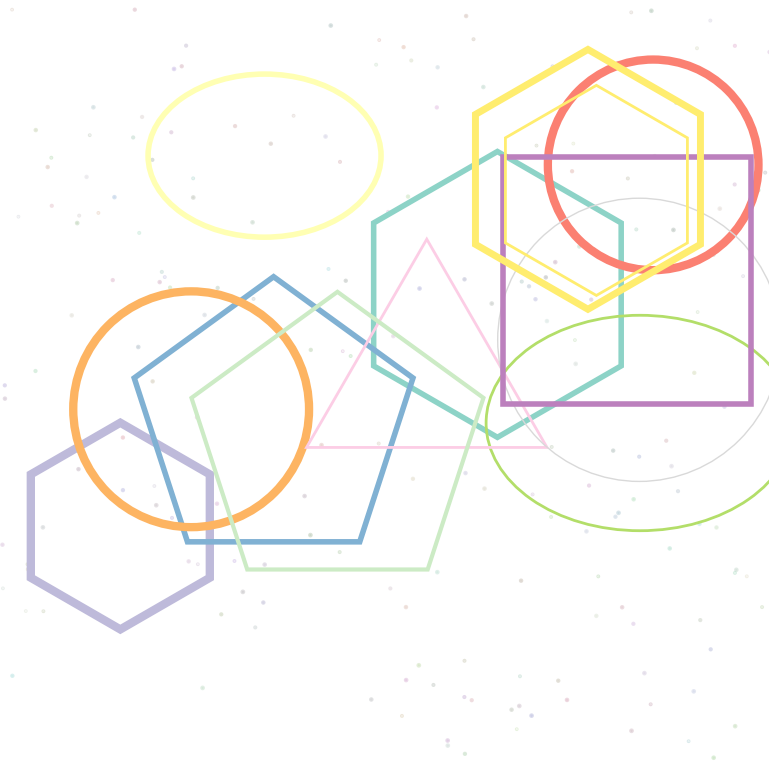[{"shape": "hexagon", "thickness": 2, "radius": 0.93, "center": [0.646, 0.618]}, {"shape": "oval", "thickness": 2, "radius": 0.76, "center": [0.344, 0.798]}, {"shape": "hexagon", "thickness": 3, "radius": 0.67, "center": [0.156, 0.317]}, {"shape": "circle", "thickness": 3, "radius": 0.68, "center": [0.848, 0.786]}, {"shape": "pentagon", "thickness": 2, "radius": 0.95, "center": [0.355, 0.45]}, {"shape": "circle", "thickness": 3, "radius": 0.77, "center": [0.248, 0.469]}, {"shape": "oval", "thickness": 1, "radius": 1.0, "center": [0.831, 0.451]}, {"shape": "triangle", "thickness": 1, "radius": 0.9, "center": [0.554, 0.509]}, {"shape": "circle", "thickness": 0.5, "radius": 0.92, "center": [0.83, 0.559]}, {"shape": "square", "thickness": 2, "radius": 0.8, "center": [0.814, 0.636]}, {"shape": "pentagon", "thickness": 1.5, "radius": 1.0, "center": [0.438, 0.422]}, {"shape": "hexagon", "thickness": 1, "radius": 0.68, "center": [0.775, 0.753]}, {"shape": "hexagon", "thickness": 2.5, "radius": 0.84, "center": [0.764, 0.767]}]